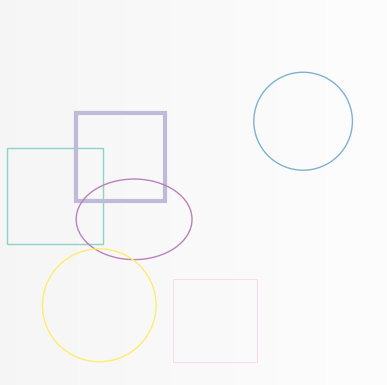[{"shape": "square", "thickness": 1, "radius": 0.62, "center": [0.142, 0.491]}, {"shape": "square", "thickness": 3, "radius": 0.57, "center": [0.312, 0.593]}, {"shape": "circle", "thickness": 1, "radius": 0.64, "center": [0.782, 0.685]}, {"shape": "square", "thickness": 0.5, "radius": 0.54, "center": [0.555, 0.168]}, {"shape": "oval", "thickness": 1, "radius": 0.75, "center": [0.346, 0.43]}, {"shape": "circle", "thickness": 1, "radius": 0.73, "center": [0.256, 0.207]}]